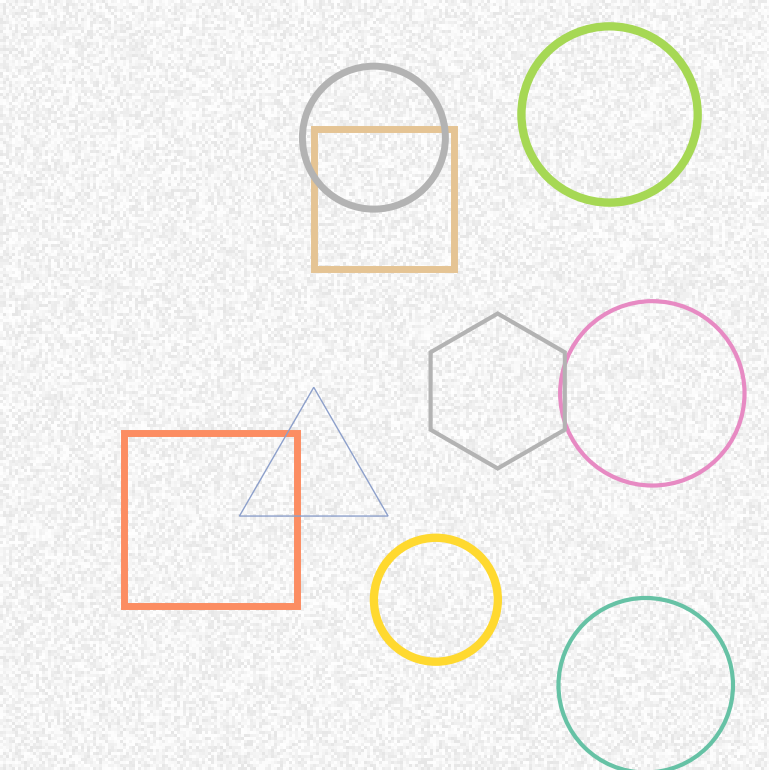[{"shape": "circle", "thickness": 1.5, "radius": 0.57, "center": [0.839, 0.11]}, {"shape": "square", "thickness": 2.5, "radius": 0.56, "center": [0.274, 0.325]}, {"shape": "triangle", "thickness": 0.5, "radius": 0.56, "center": [0.407, 0.386]}, {"shape": "circle", "thickness": 1.5, "radius": 0.6, "center": [0.847, 0.489]}, {"shape": "circle", "thickness": 3, "radius": 0.57, "center": [0.792, 0.851]}, {"shape": "circle", "thickness": 3, "radius": 0.4, "center": [0.566, 0.221]}, {"shape": "square", "thickness": 2.5, "radius": 0.45, "center": [0.499, 0.741]}, {"shape": "circle", "thickness": 2.5, "radius": 0.46, "center": [0.486, 0.821]}, {"shape": "hexagon", "thickness": 1.5, "radius": 0.5, "center": [0.646, 0.492]}]